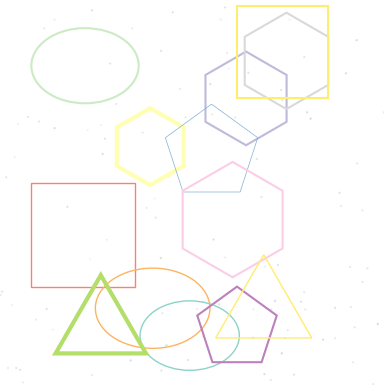[{"shape": "oval", "thickness": 1, "radius": 0.64, "center": [0.493, 0.128]}, {"shape": "hexagon", "thickness": 3, "radius": 0.5, "center": [0.39, 0.619]}, {"shape": "hexagon", "thickness": 1.5, "radius": 0.61, "center": [0.639, 0.744]}, {"shape": "square", "thickness": 1, "radius": 0.67, "center": [0.216, 0.39]}, {"shape": "pentagon", "thickness": 0.5, "radius": 0.63, "center": [0.55, 0.603]}, {"shape": "oval", "thickness": 1, "radius": 0.74, "center": [0.397, 0.199]}, {"shape": "triangle", "thickness": 3, "radius": 0.68, "center": [0.262, 0.15]}, {"shape": "hexagon", "thickness": 1.5, "radius": 0.75, "center": [0.604, 0.43]}, {"shape": "hexagon", "thickness": 1.5, "radius": 0.63, "center": [0.744, 0.842]}, {"shape": "pentagon", "thickness": 1.5, "radius": 0.54, "center": [0.616, 0.147]}, {"shape": "oval", "thickness": 1.5, "radius": 0.7, "center": [0.221, 0.829]}, {"shape": "triangle", "thickness": 1, "radius": 0.72, "center": [0.685, 0.194]}, {"shape": "square", "thickness": 1.5, "radius": 0.59, "center": [0.735, 0.865]}]